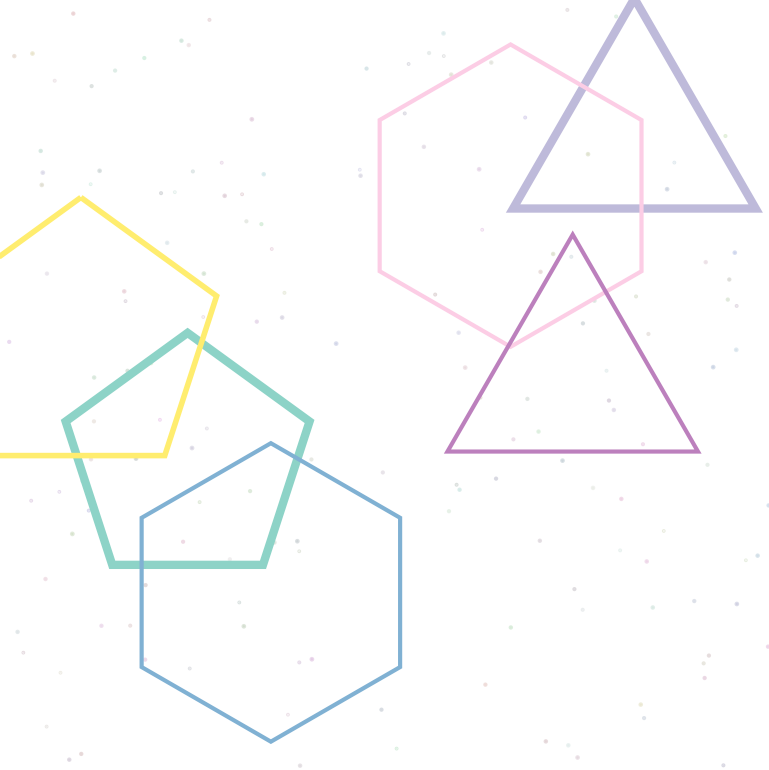[{"shape": "pentagon", "thickness": 3, "radius": 0.83, "center": [0.244, 0.401]}, {"shape": "triangle", "thickness": 3, "radius": 0.91, "center": [0.824, 0.82]}, {"shape": "hexagon", "thickness": 1.5, "radius": 0.97, "center": [0.352, 0.231]}, {"shape": "hexagon", "thickness": 1.5, "radius": 0.98, "center": [0.663, 0.746]}, {"shape": "triangle", "thickness": 1.5, "radius": 0.94, "center": [0.744, 0.507]}, {"shape": "pentagon", "thickness": 2, "radius": 0.93, "center": [0.105, 0.558]}]